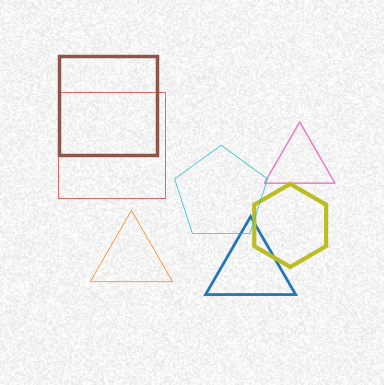[{"shape": "triangle", "thickness": 2, "radius": 0.68, "center": [0.651, 0.302]}, {"shape": "triangle", "thickness": 0.5, "radius": 0.62, "center": [0.341, 0.33]}, {"shape": "square", "thickness": 0.5, "radius": 0.69, "center": [0.29, 0.624]}, {"shape": "square", "thickness": 2.5, "radius": 0.64, "center": [0.281, 0.726]}, {"shape": "triangle", "thickness": 1, "radius": 0.53, "center": [0.778, 0.577]}, {"shape": "hexagon", "thickness": 3, "radius": 0.54, "center": [0.754, 0.414]}, {"shape": "pentagon", "thickness": 0.5, "radius": 0.63, "center": [0.574, 0.496]}]